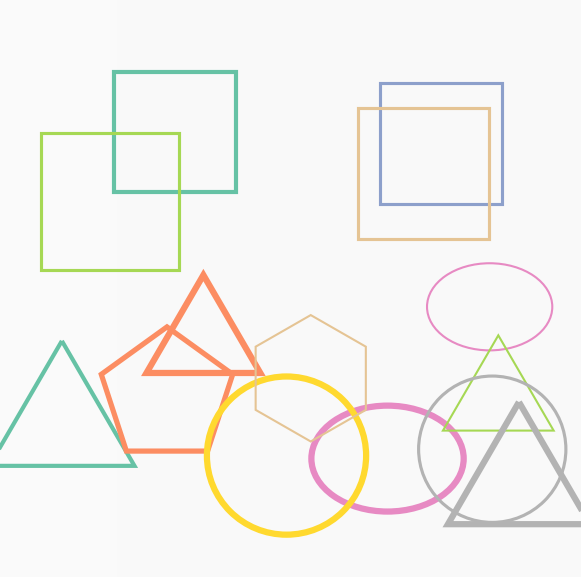[{"shape": "triangle", "thickness": 2, "radius": 0.72, "center": [0.106, 0.265]}, {"shape": "square", "thickness": 2, "radius": 0.52, "center": [0.301, 0.771]}, {"shape": "pentagon", "thickness": 2.5, "radius": 0.59, "center": [0.287, 0.314]}, {"shape": "triangle", "thickness": 3, "radius": 0.57, "center": [0.35, 0.41]}, {"shape": "square", "thickness": 1.5, "radius": 0.53, "center": [0.758, 0.751]}, {"shape": "oval", "thickness": 3, "radius": 0.66, "center": [0.667, 0.205]}, {"shape": "oval", "thickness": 1, "radius": 0.54, "center": [0.842, 0.468]}, {"shape": "triangle", "thickness": 1, "radius": 0.55, "center": [0.857, 0.308]}, {"shape": "square", "thickness": 1.5, "radius": 0.59, "center": [0.189, 0.65]}, {"shape": "circle", "thickness": 3, "radius": 0.68, "center": [0.493, 0.21]}, {"shape": "hexagon", "thickness": 1, "radius": 0.55, "center": [0.535, 0.344]}, {"shape": "square", "thickness": 1.5, "radius": 0.57, "center": [0.729, 0.698]}, {"shape": "circle", "thickness": 1.5, "radius": 0.63, "center": [0.847, 0.221]}, {"shape": "triangle", "thickness": 3, "radius": 0.71, "center": [0.893, 0.162]}]